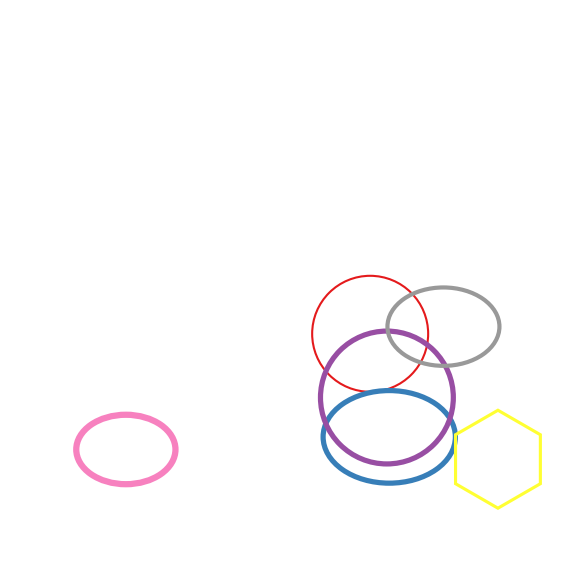[{"shape": "circle", "thickness": 1, "radius": 0.5, "center": [0.641, 0.421]}, {"shape": "oval", "thickness": 2.5, "radius": 0.57, "center": [0.674, 0.243]}, {"shape": "circle", "thickness": 2.5, "radius": 0.58, "center": [0.67, 0.311]}, {"shape": "hexagon", "thickness": 1.5, "radius": 0.42, "center": [0.862, 0.204]}, {"shape": "oval", "thickness": 3, "radius": 0.43, "center": [0.218, 0.221]}, {"shape": "oval", "thickness": 2, "radius": 0.48, "center": [0.768, 0.434]}]